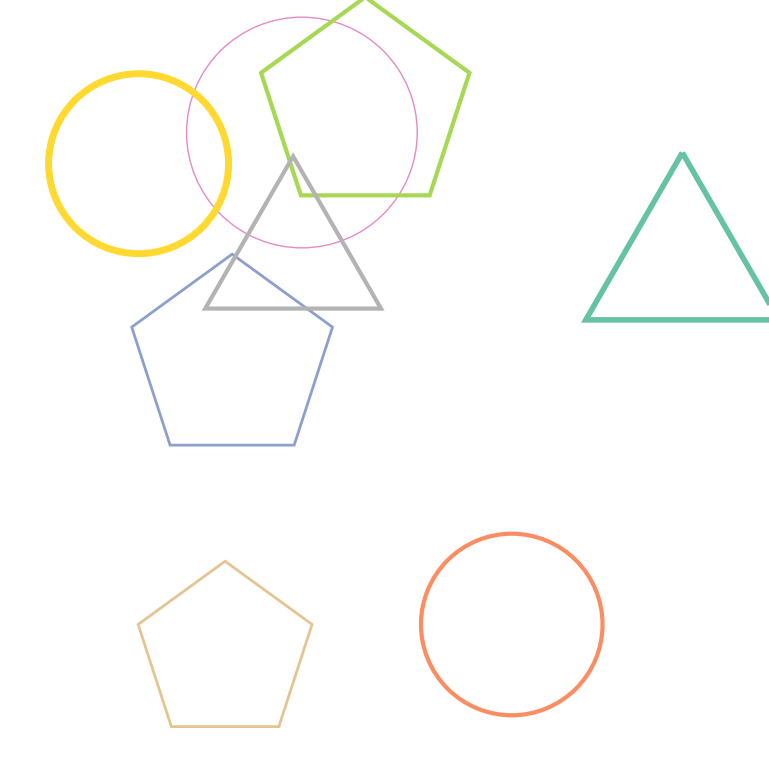[{"shape": "triangle", "thickness": 2, "radius": 0.72, "center": [0.886, 0.657]}, {"shape": "circle", "thickness": 1.5, "radius": 0.59, "center": [0.665, 0.189]}, {"shape": "pentagon", "thickness": 1, "radius": 0.69, "center": [0.301, 0.533]}, {"shape": "circle", "thickness": 0.5, "radius": 0.75, "center": [0.392, 0.828]}, {"shape": "pentagon", "thickness": 1.5, "radius": 0.71, "center": [0.474, 0.861]}, {"shape": "circle", "thickness": 2.5, "radius": 0.58, "center": [0.18, 0.787]}, {"shape": "pentagon", "thickness": 1, "radius": 0.59, "center": [0.292, 0.152]}, {"shape": "triangle", "thickness": 1.5, "radius": 0.66, "center": [0.381, 0.665]}]